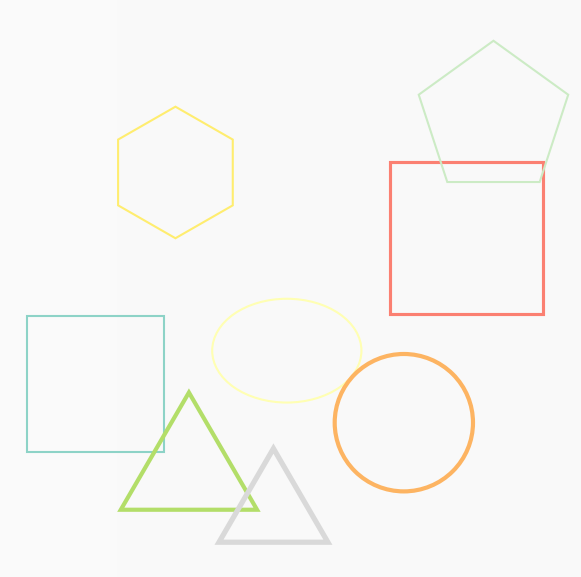[{"shape": "square", "thickness": 1, "radius": 0.59, "center": [0.164, 0.334]}, {"shape": "oval", "thickness": 1, "radius": 0.64, "center": [0.493, 0.392]}, {"shape": "square", "thickness": 1.5, "radius": 0.66, "center": [0.803, 0.587]}, {"shape": "circle", "thickness": 2, "radius": 0.59, "center": [0.695, 0.267]}, {"shape": "triangle", "thickness": 2, "radius": 0.68, "center": [0.325, 0.184]}, {"shape": "triangle", "thickness": 2.5, "radius": 0.54, "center": [0.47, 0.114]}, {"shape": "pentagon", "thickness": 1, "radius": 0.68, "center": [0.849, 0.793]}, {"shape": "hexagon", "thickness": 1, "radius": 0.57, "center": [0.302, 0.7]}]